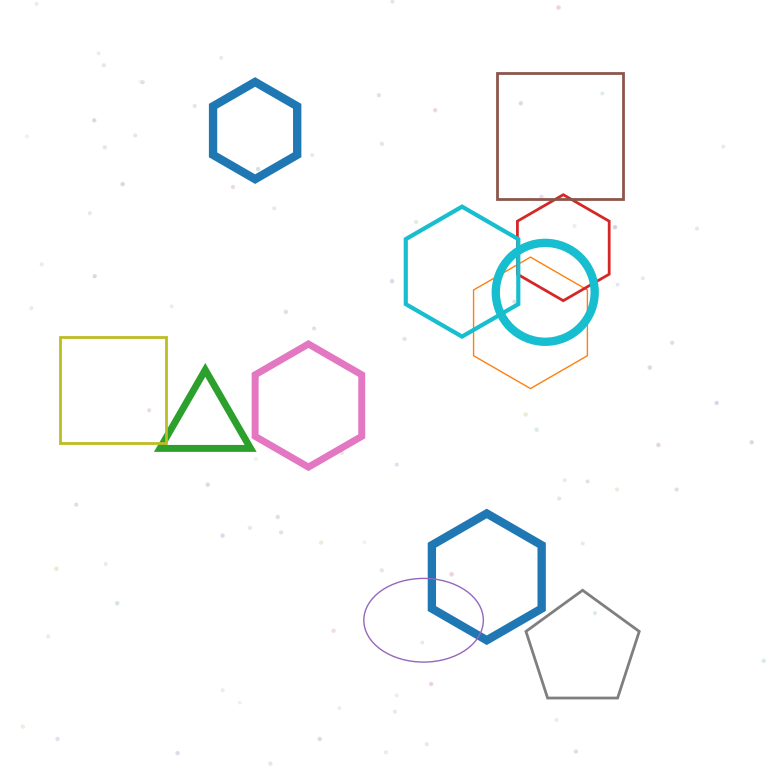[{"shape": "hexagon", "thickness": 3, "radius": 0.41, "center": [0.632, 0.251]}, {"shape": "hexagon", "thickness": 3, "radius": 0.32, "center": [0.331, 0.83]}, {"shape": "hexagon", "thickness": 0.5, "radius": 0.43, "center": [0.689, 0.581]}, {"shape": "triangle", "thickness": 2.5, "radius": 0.34, "center": [0.267, 0.452]}, {"shape": "hexagon", "thickness": 1, "radius": 0.34, "center": [0.732, 0.678]}, {"shape": "oval", "thickness": 0.5, "radius": 0.39, "center": [0.55, 0.194]}, {"shape": "square", "thickness": 1, "radius": 0.41, "center": [0.727, 0.823]}, {"shape": "hexagon", "thickness": 2.5, "radius": 0.4, "center": [0.401, 0.473]}, {"shape": "pentagon", "thickness": 1, "radius": 0.39, "center": [0.757, 0.156]}, {"shape": "square", "thickness": 1, "radius": 0.34, "center": [0.146, 0.494]}, {"shape": "hexagon", "thickness": 1.5, "radius": 0.42, "center": [0.6, 0.647]}, {"shape": "circle", "thickness": 3, "radius": 0.32, "center": [0.708, 0.62]}]